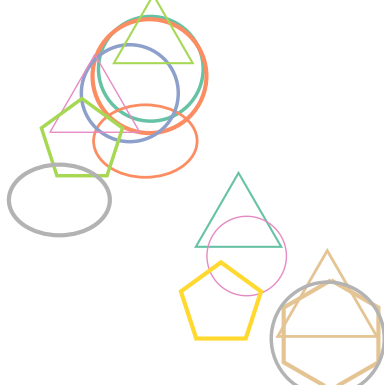[{"shape": "circle", "thickness": 2.5, "radius": 0.68, "center": [0.392, 0.821]}, {"shape": "triangle", "thickness": 1.5, "radius": 0.64, "center": [0.62, 0.423]}, {"shape": "circle", "thickness": 3, "radius": 0.74, "center": [0.388, 0.802]}, {"shape": "oval", "thickness": 2, "radius": 0.67, "center": [0.378, 0.634]}, {"shape": "circle", "thickness": 2.5, "radius": 0.63, "center": [0.337, 0.758]}, {"shape": "triangle", "thickness": 1, "radius": 0.67, "center": [0.246, 0.724]}, {"shape": "circle", "thickness": 1, "radius": 0.52, "center": [0.641, 0.335]}, {"shape": "triangle", "thickness": 1.5, "radius": 0.59, "center": [0.398, 0.895]}, {"shape": "pentagon", "thickness": 2.5, "radius": 0.55, "center": [0.213, 0.633]}, {"shape": "pentagon", "thickness": 3, "radius": 0.55, "center": [0.574, 0.209]}, {"shape": "hexagon", "thickness": 3, "radius": 0.71, "center": [0.86, 0.13]}, {"shape": "triangle", "thickness": 2, "radius": 0.74, "center": [0.85, 0.2]}, {"shape": "oval", "thickness": 3, "radius": 0.66, "center": [0.154, 0.481]}, {"shape": "circle", "thickness": 2.5, "radius": 0.73, "center": [0.851, 0.121]}]